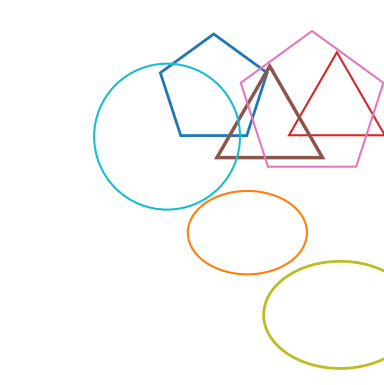[{"shape": "pentagon", "thickness": 2, "radius": 0.73, "center": [0.555, 0.766]}, {"shape": "oval", "thickness": 1.5, "radius": 0.77, "center": [0.643, 0.396]}, {"shape": "triangle", "thickness": 1.5, "radius": 0.72, "center": [0.875, 0.721]}, {"shape": "triangle", "thickness": 2.5, "radius": 0.79, "center": [0.701, 0.67]}, {"shape": "pentagon", "thickness": 1.5, "radius": 0.97, "center": [0.811, 0.725]}, {"shape": "oval", "thickness": 2, "radius": 0.99, "center": [0.884, 0.182]}, {"shape": "circle", "thickness": 1.5, "radius": 0.95, "center": [0.434, 0.645]}]